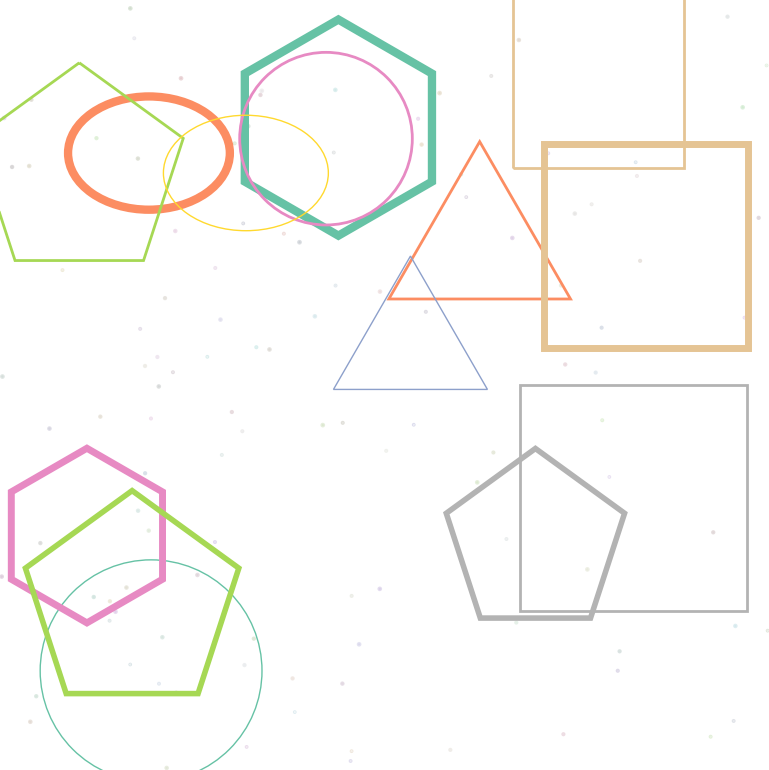[{"shape": "circle", "thickness": 0.5, "radius": 0.72, "center": [0.196, 0.129]}, {"shape": "hexagon", "thickness": 3, "radius": 0.7, "center": [0.439, 0.834]}, {"shape": "oval", "thickness": 3, "radius": 0.53, "center": [0.193, 0.801]}, {"shape": "triangle", "thickness": 1, "radius": 0.68, "center": [0.623, 0.68]}, {"shape": "triangle", "thickness": 0.5, "radius": 0.58, "center": [0.533, 0.552]}, {"shape": "hexagon", "thickness": 2.5, "radius": 0.57, "center": [0.113, 0.304]}, {"shape": "circle", "thickness": 1, "radius": 0.56, "center": [0.423, 0.82]}, {"shape": "pentagon", "thickness": 1, "radius": 0.71, "center": [0.103, 0.777]}, {"shape": "pentagon", "thickness": 2, "radius": 0.73, "center": [0.172, 0.217]}, {"shape": "oval", "thickness": 0.5, "radius": 0.54, "center": [0.319, 0.775]}, {"shape": "square", "thickness": 1, "radius": 0.56, "center": [0.777, 0.893]}, {"shape": "square", "thickness": 2.5, "radius": 0.66, "center": [0.838, 0.681]}, {"shape": "pentagon", "thickness": 2, "radius": 0.61, "center": [0.695, 0.296]}, {"shape": "square", "thickness": 1, "radius": 0.74, "center": [0.822, 0.353]}]